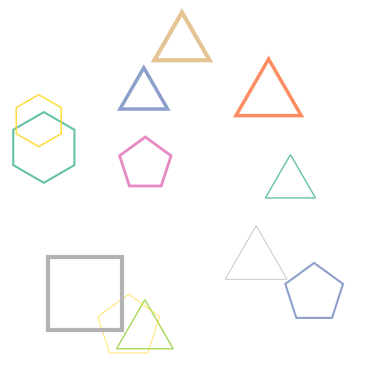[{"shape": "triangle", "thickness": 1, "radius": 0.38, "center": [0.754, 0.523]}, {"shape": "hexagon", "thickness": 1.5, "radius": 0.46, "center": [0.114, 0.617]}, {"shape": "triangle", "thickness": 2.5, "radius": 0.49, "center": [0.698, 0.749]}, {"shape": "triangle", "thickness": 2.5, "radius": 0.36, "center": [0.374, 0.753]}, {"shape": "pentagon", "thickness": 1.5, "radius": 0.39, "center": [0.816, 0.238]}, {"shape": "pentagon", "thickness": 2, "radius": 0.35, "center": [0.377, 0.574]}, {"shape": "triangle", "thickness": 1, "radius": 0.42, "center": [0.376, 0.137]}, {"shape": "pentagon", "thickness": 0.5, "radius": 0.42, "center": [0.334, 0.152]}, {"shape": "hexagon", "thickness": 1, "radius": 0.34, "center": [0.101, 0.687]}, {"shape": "triangle", "thickness": 3, "radius": 0.41, "center": [0.473, 0.885]}, {"shape": "square", "thickness": 3, "radius": 0.48, "center": [0.221, 0.238]}, {"shape": "triangle", "thickness": 0.5, "radius": 0.46, "center": [0.665, 0.321]}]